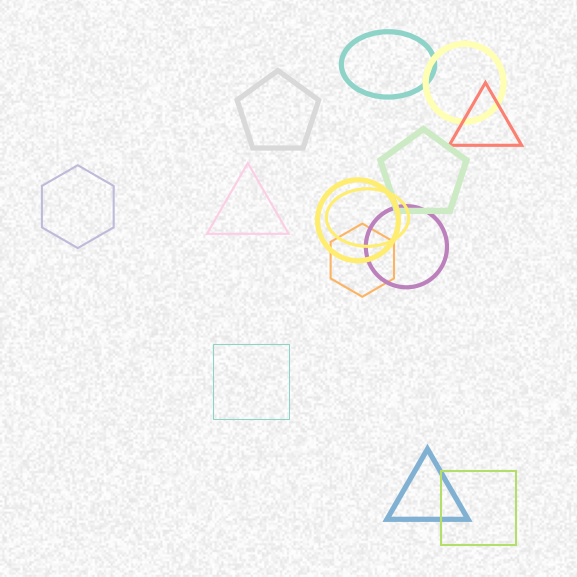[{"shape": "oval", "thickness": 2.5, "radius": 0.4, "center": [0.672, 0.888]}, {"shape": "square", "thickness": 0.5, "radius": 0.33, "center": [0.434, 0.339]}, {"shape": "circle", "thickness": 3, "radius": 0.34, "center": [0.805, 0.856]}, {"shape": "hexagon", "thickness": 1, "radius": 0.36, "center": [0.135, 0.641]}, {"shape": "triangle", "thickness": 1.5, "radius": 0.36, "center": [0.841, 0.784]}, {"shape": "triangle", "thickness": 2.5, "radius": 0.41, "center": [0.74, 0.14]}, {"shape": "hexagon", "thickness": 1, "radius": 0.32, "center": [0.627, 0.549]}, {"shape": "square", "thickness": 1, "radius": 0.32, "center": [0.829, 0.119]}, {"shape": "triangle", "thickness": 1, "radius": 0.41, "center": [0.429, 0.635]}, {"shape": "pentagon", "thickness": 2.5, "radius": 0.37, "center": [0.481, 0.803]}, {"shape": "circle", "thickness": 2, "radius": 0.35, "center": [0.704, 0.572]}, {"shape": "pentagon", "thickness": 3, "radius": 0.39, "center": [0.733, 0.697]}, {"shape": "oval", "thickness": 1.5, "radius": 0.36, "center": [0.636, 0.622]}, {"shape": "circle", "thickness": 2.5, "radius": 0.35, "center": [0.62, 0.618]}]